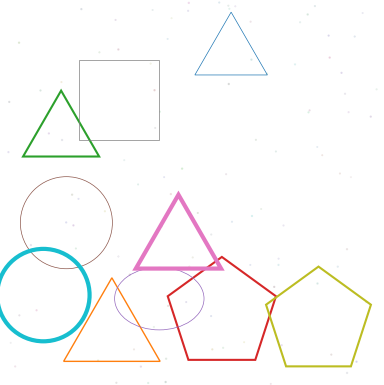[{"shape": "triangle", "thickness": 0.5, "radius": 0.54, "center": [0.6, 0.86]}, {"shape": "triangle", "thickness": 1, "radius": 0.72, "center": [0.291, 0.134]}, {"shape": "triangle", "thickness": 1.5, "radius": 0.57, "center": [0.159, 0.65]}, {"shape": "pentagon", "thickness": 1.5, "radius": 0.74, "center": [0.576, 0.185]}, {"shape": "oval", "thickness": 0.5, "radius": 0.58, "center": [0.414, 0.224]}, {"shape": "circle", "thickness": 0.5, "radius": 0.6, "center": [0.172, 0.422]}, {"shape": "triangle", "thickness": 3, "radius": 0.64, "center": [0.464, 0.366]}, {"shape": "square", "thickness": 0.5, "radius": 0.52, "center": [0.309, 0.74]}, {"shape": "pentagon", "thickness": 1.5, "radius": 0.72, "center": [0.827, 0.164]}, {"shape": "circle", "thickness": 3, "radius": 0.6, "center": [0.113, 0.234]}]